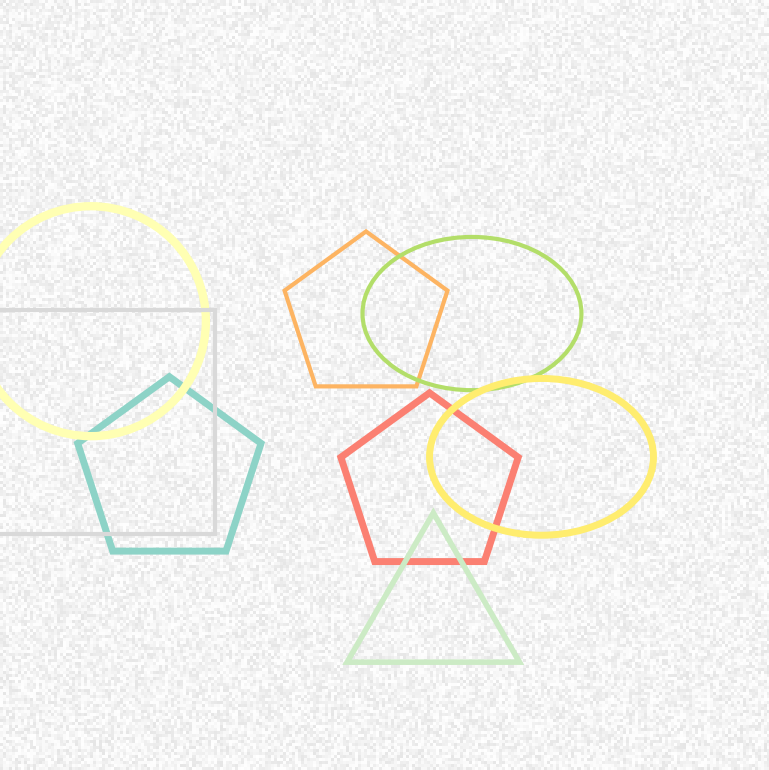[{"shape": "pentagon", "thickness": 2.5, "radius": 0.63, "center": [0.22, 0.386]}, {"shape": "circle", "thickness": 3, "radius": 0.75, "center": [0.118, 0.583]}, {"shape": "pentagon", "thickness": 2.5, "radius": 0.61, "center": [0.558, 0.369]}, {"shape": "pentagon", "thickness": 1.5, "radius": 0.56, "center": [0.475, 0.588]}, {"shape": "oval", "thickness": 1.5, "radius": 0.71, "center": [0.613, 0.593]}, {"shape": "square", "thickness": 1.5, "radius": 0.73, "center": [0.133, 0.452]}, {"shape": "triangle", "thickness": 2, "radius": 0.65, "center": [0.563, 0.205]}, {"shape": "oval", "thickness": 2.5, "radius": 0.73, "center": [0.703, 0.407]}]